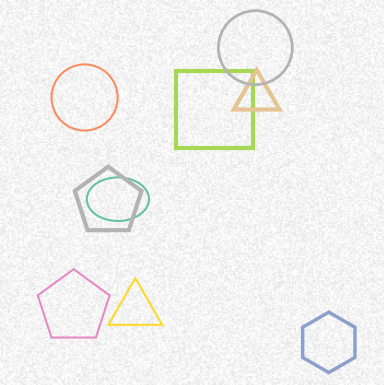[{"shape": "oval", "thickness": 1.5, "radius": 0.4, "center": [0.306, 0.483]}, {"shape": "circle", "thickness": 1.5, "radius": 0.43, "center": [0.22, 0.747]}, {"shape": "hexagon", "thickness": 2.5, "radius": 0.39, "center": [0.854, 0.111]}, {"shape": "pentagon", "thickness": 1.5, "radius": 0.49, "center": [0.191, 0.203]}, {"shape": "square", "thickness": 3, "radius": 0.5, "center": [0.557, 0.716]}, {"shape": "triangle", "thickness": 1.5, "radius": 0.4, "center": [0.351, 0.197]}, {"shape": "triangle", "thickness": 3, "radius": 0.34, "center": [0.667, 0.75]}, {"shape": "pentagon", "thickness": 3, "radius": 0.46, "center": [0.281, 0.476]}, {"shape": "circle", "thickness": 2, "radius": 0.48, "center": [0.663, 0.876]}]